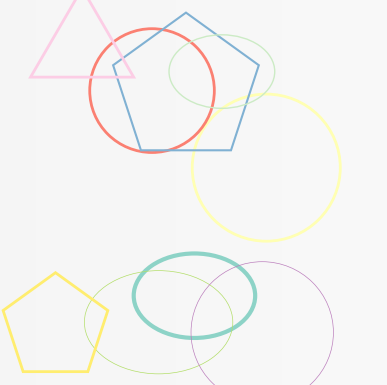[{"shape": "oval", "thickness": 3, "radius": 0.78, "center": [0.502, 0.232]}, {"shape": "circle", "thickness": 2, "radius": 0.96, "center": [0.687, 0.565]}, {"shape": "circle", "thickness": 2, "radius": 0.8, "center": [0.392, 0.765]}, {"shape": "pentagon", "thickness": 1.5, "radius": 0.99, "center": [0.48, 0.77]}, {"shape": "oval", "thickness": 0.5, "radius": 0.96, "center": [0.409, 0.163]}, {"shape": "triangle", "thickness": 2, "radius": 0.77, "center": [0.212, 0.876]}, {"shape": "circle", "thickness": 0.5, "radius": 0.92, "center": [0.677, 0.137]}, {"shape": "oval", "thickness": 1, "radius": 0.68, "center": [0.573, 0.814]}, {"shape": "pentagon", "thickness": 2, "radius": 0.71, "center": [0.143, 0.15]}]